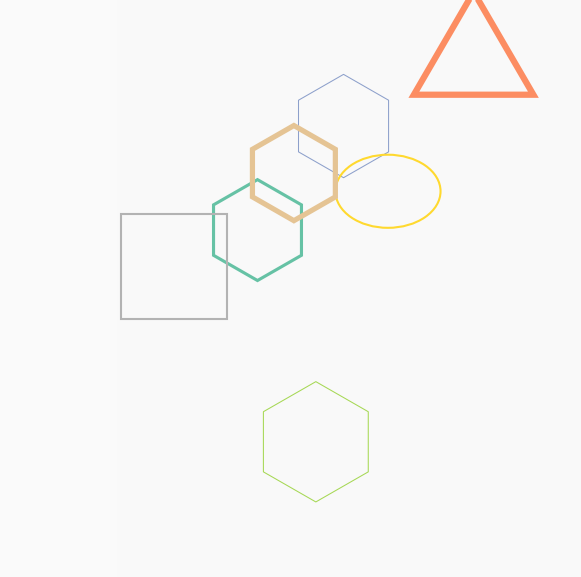[{"shape": "hexagon", "thickness": 1.5, "radius": 0.44, "center": [0.443, 0.601]}, {"shape": "triangle", "thickness": 3, "radius": 0.59, "center": [0.815, 0.894]}, {"shape": "hexagon", "thickness": 0.5, "radius": 0.45, "center": [0.591, 0.781]}, {"shape": "hexagon", "thickness": 0.5, "radius": 0.52, "center": [0.543, 0.234]}, {"shape": "oval", "thickness": 1, "radius": 0.45, "center": [0.668, 0.668]}, {"shape": "hexagon", "thickness": 2.5, "radius": 0.41, "center": [0.506, 0.699]}, {"shape": "square", "thickness": 1, "radius": 0.45, "center": [0.299, 0.538]}]